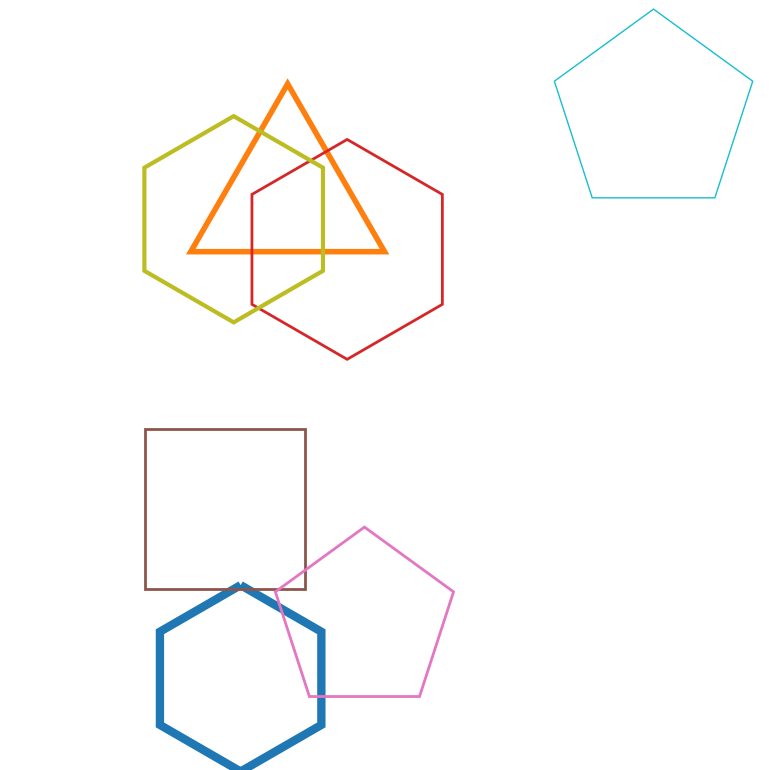[{"shape": "hexagon", "thickness": 3, "radius": 0.61, "center": [0.313, 0.119]}, {"shape": "triangle", "thickness": 2, "radius": 0.73, "center": [0.374, 0.746]}, {"shape": "hexagon", "thickness": 1, "radius": 0.71, "center": [0.451, 0.676]}, {"shape": "square", "thickness": 1, "radius": 0.52, "center": [0.292, 0.339]}, {"shape": "pentagon", "thickness": 1, "radius": 0.61, "center": [0.473, 0.194]}, {"shape": "hexagon", "thickness": 1.5, "radius": 0.67, "center": [0.303, 0.715]}, {"shape": "pentagon", "thickness": 0.5, "radius": 0.68, "center": [0.849, 0.853]}]